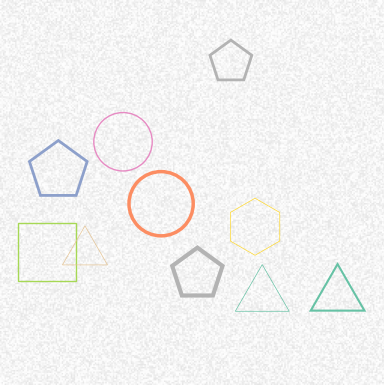[{"shape": "triangle", "thickness": 0.5, "radius": 0.4, "center": [0.681, 0.232]}, {"shape": "triangle", "thickness": 1.5, "radius": 0.4, "center": [0.877, 0.233]}, {"shape": "circle", "thickness": 2.5, "radius": 0.42, "center": [0.418, 0.471]}, {"shape": "pentagon", "thickness": 2, "radius": 0.39, "center": [0.151, 0.556]}, {"shape": "circle", "thickness": 1, "radius": 0.38, "center": [0.32, 0.632]}, {"shape": "square", "thickness": 1, "radius": 0.38, "center": [0.122, 0.345]}, {"shape": "hexagon", "thickness": 0.5, "radius": 0.37, "center": [0.662, 0.411]}, {"shape": "triangle", "thickness": 0.5, "radius": 0.34, "center": [0.221, 0.346]}, {"shape": "pentagon", "thickness": 2, "radius": 0.29, "center": [0.6, 0.839]}, {"shape": "pentagon", "thickness": 3, "radius": 0.34, "center": [0.513, 0.288]}]